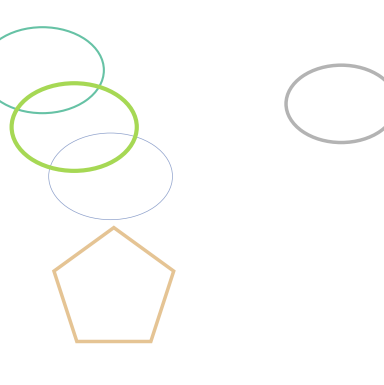[{"shape": "oval", "thickness": 1.5, "radius": 0.8, "center": [0.11, 0.818]}, {"shape": "oval", "thickness": 0.5, "radius": 0.8, "center": [0.287, 0.542]}, {"shape": "oval", "thickness": 3, "radius": 0.81, "center": [0.193, 0.67]}, {"shape": "pentagon", "thickness": 2.5, "radius": 0.82, "center": [0.296, 0.245]}, {"shape": "oval", "thickness": 2.5, "radius": 0.72, "center": [0.886, 0.73]}]